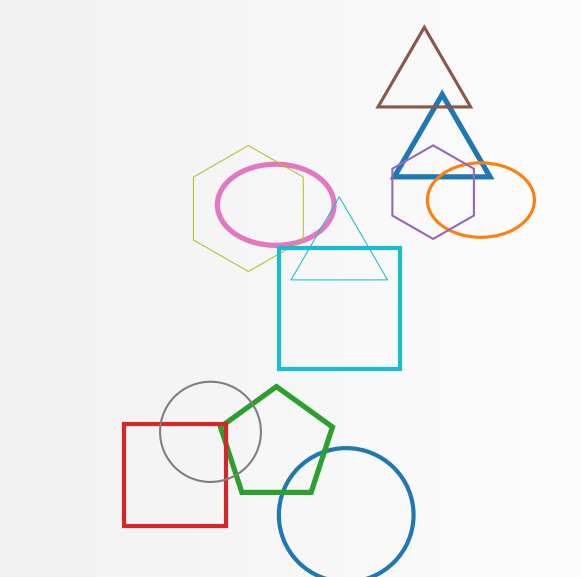[{"shape": "triangle", "thickness": 2.5, "radius": 0.48, "center": [0.761, 0.74]}, {"shape": "circle", "thickness": 2, "radius": 0.58, "center": [0.596, 0.107]}, {"shape": "oval", "thickness": 1.5, "radius": 0.46, "center": [0.827, 0.653]}, {"shape": "pentagon", "thickness": 2.5, "radius": 0.51, "center": [0.476, 0.228]}, {"shape": "square", "thickness": 2, "radius": 0.44, "center": [0.301, 0.177]}, {"shape": "hexagon", "thickness": 1, "radius": 0.41, "center": [0.745, 0.666]}, {"shape": "triangle", "thickness": 1.5, "radius": 0.46, "center": [0.73, 0.86]}, {"shape": "oval", "thickness": 2.5, "radius": 0.5, "center": [0.474, 0.645]}, {"shape": "circle", "thickness": 1, "radius": 0.43, "center": [0.362, 0.251]}, {"shape": "hexagon", "thickness": 0.5, "radius": 0.55, "center": [0.427, 0.638]}, {"shape": "triangle", "thickness": 0.5, "radius": 0.48, "center": [0.584, 0.562]}, {"shape": "square", "thickness": 2, "radius": 0.52, "center": [0.584, 0.465]}]